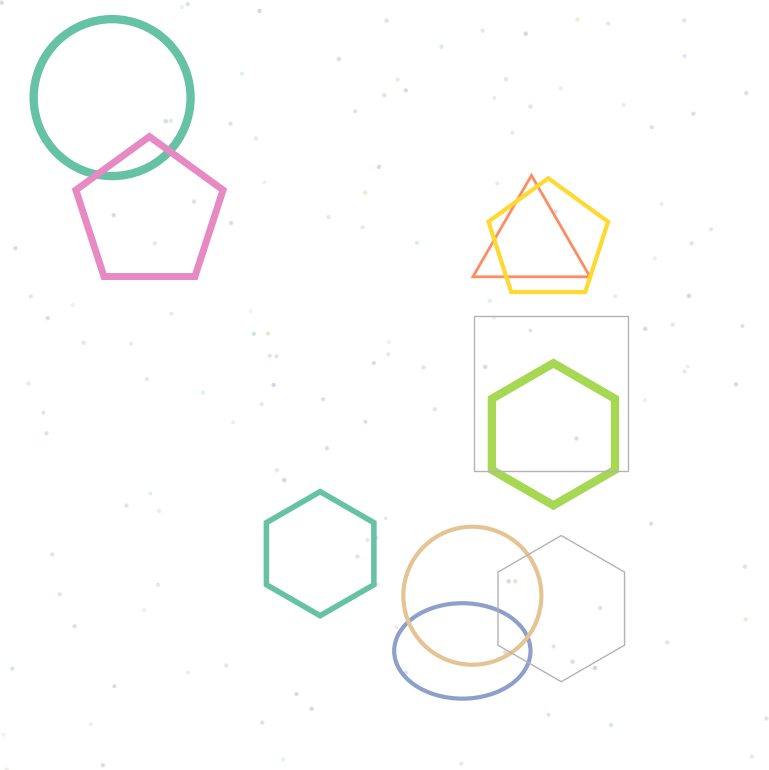[{"shape": "hexagon", "thickness": 2, "radius": 0.4, "center": [0.416, 0.281]}, {"shape": "circle", "thickness": 3, "radius": 0.51, "center": [0.146, 0.873]}, {"shape": "triangle", "thickness": 1, "radius": 0.44, "center": [0.69, 0.684]}, {"shape": "oval", "thickness": 1.5, "radius": 0.44, "center": [0.6, 0.155]}, {"shape": "pentagon", "thickness": 2.5, "radius": 0.5, "center": [0.194, 0.722]}, {"shape": "hexagon", "thickness": 3, "radius": 0.46, "center": [0.719, 0.436]}, {"shape": "pentagon", "thickness": 1.5, "radius": 0.41, "center": [0.712, 0.687]}, {"shape": "circle", "thickness": 1.5, "radius": 0.45, "center": [0.613, 0.226]}, {"shape": "square", "thickness": 0.5, "radius": 0.5, "center": [0.716, 0.489]}, {"shape": "hexagon", "thickness": 0.5, "radius": 0.47, "center": [0.729, 0.21]}]